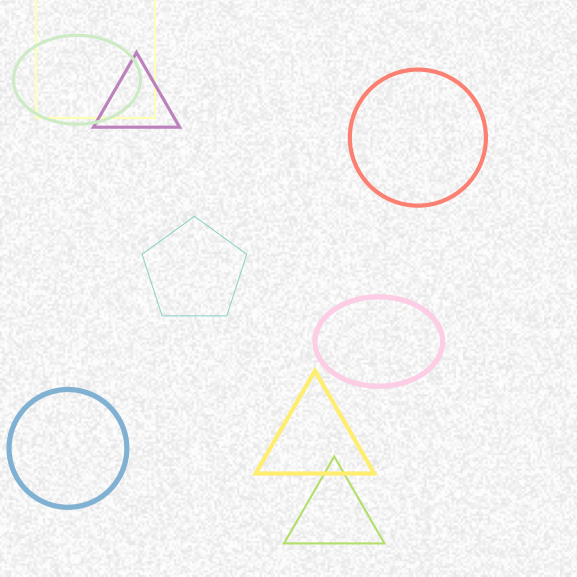[{"shape": "pentagon", "thickness": 0.5, "radius": 0.48, "center": [0.337, 0.529]}, {"shape": "square", "thickness": 1, "radius": 0.51, "center": [0.166, 0.898]}, {"shape": "circle", "thickness": 2, "radius": 0.59, "center": [0.724, 0.761]}, {"shape": "circle", "thickness": 2.5, "radius": 0.51, "center": [0.118, 0.223]}, {"shape": "triangle", "thickness": 1, "radius": 0.5, "center": [0.579, 0.108]}, {"shape": "oval", "thickness": 2.5, "radius": 0.55, "center": [0.656, 0.408]}, {"shape": "triangle", "thickness": 1.5, "radius": 0.43, "center": [0.236, 0.822]}, {"shape": "oval", "thickness": 1.5, "radius": 0.55, "center": [0.133, 0.861]}, {"shape": "triangle", "thickness": 2, "radius": 0.59, "center": [0.545, 0.238]}]